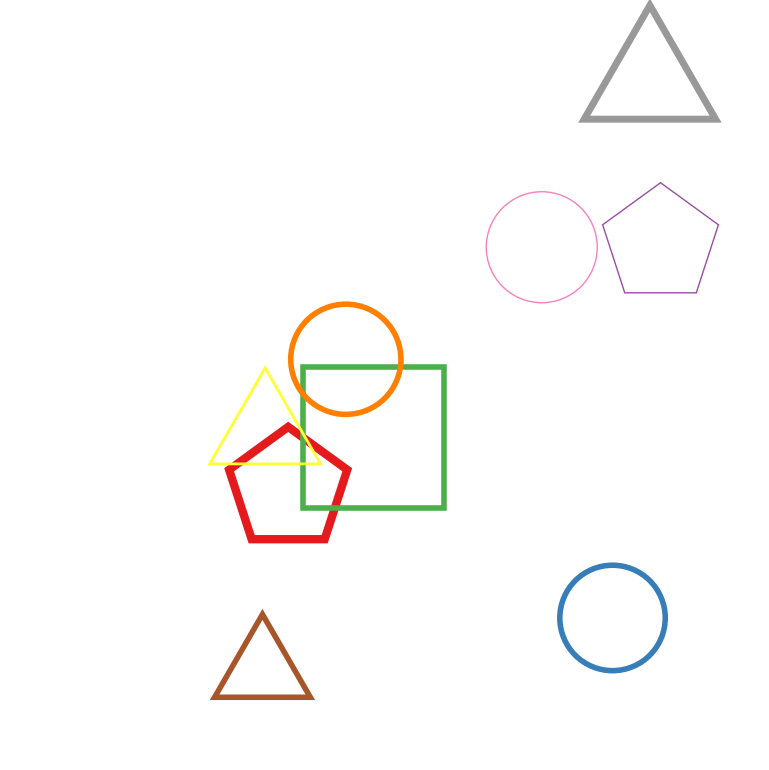[{"shape": "pentagon", "thickness": 3, "radius": 0.4, "center": [0.374, 0.365]}, {"shape": "circle", "thickness": 2, "radius": 0.34, "center": [0.795, 0.197]}, {"shape": "square", "thickness": 2, "radius": 0.46, "center": [0.485, 0.432]}, {"shape": "pentagon", "thickness": 0.5, "radius": 0.4, "center": [0.858, 0.684]}, {"shape": "circle", "thickness": 2, "radius": 0.36, "center": [0.449, 0.533]}, {"shape": "triangle", "thickness": 1, "radius": 0.42, "center": [0.344, 0.439]}, {"shape": "triangle", "thickness": 2, "radius": 0.36, "center": [0.341, 0.13]}, {"shape": "circle", "thickness": 0.5, "radius": 0.36, "center": [0.704, 0.679]}, {"shape": "triangle", "thickness": 2.5, "radius": 0.49, "center": [0.844, 0.894]}]